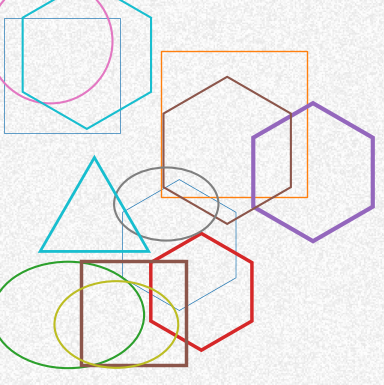[{"shape": "hexagon", "thickness": 0.5, "radius": 0.85, "center": [0.466, 0.364]}, {"shape": "square", "thickness": 0.5, "radius": 0.75, "center": [0.161, 0.804]}, {"shape": "square", "thickness": 1, "radius": 0.95, "center": [0.607, 0.678]}, {"shape": "oval", "thickness": 1.5, "radius": 0.99, "center": [0.177, 0.182]}, {"shape": "hexagon", "thickness": 2.5, "radius": 0.76, "center": [0.523, 0.242]}, {"shape": "hexagon", "thickness": 3, "radius": 0.9, "center": [0.813, 0.553]}, {"shape": "hexagon", "thickness": 1.5, "radius": 0.96, "center": [0.59, 0.609]}, {"shape": "square", "thickness": 2.5, "radius": 0.68, "center": [0.347, 0.187]}, {"shape": "circle", "thickness": 1.5, "radius": 0.81, "center": [0.131, 0.893]}, {"shape": "oval", "thickness": 1.5, "radius": 0.68, "center": [0.432, 0.47]}, {"shape": "oval", "thickness": 1.5, "radius": 0.8, "center": [0.302, 0.157]}, {"shape": "triangle", "thickness": 2, "radius": 0.81, "center": [0.245, 0.428]}, {"shape": "hexagon", "thickness": 1.5, "radius": 0.96, "center": [0.226, 0.858]}]